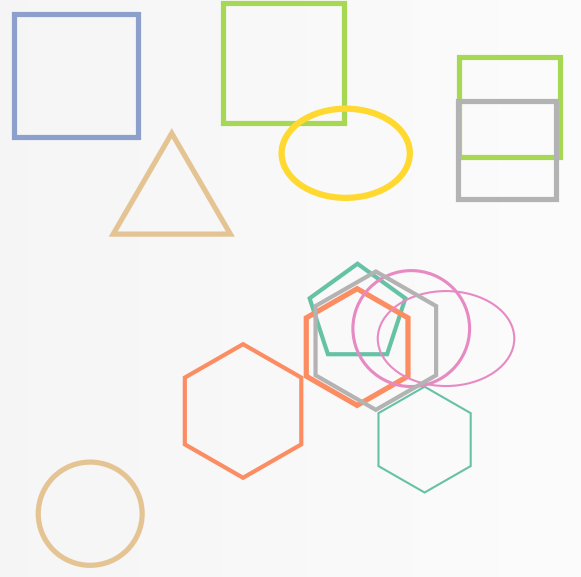[{"shape": "pentagon", "thickness": 2, "radius": 0.43, "center": [0.615, 0.456]}, {"shape": "hexagon", "thickness": 1, "radius": 0.46, "center": [0.73, 0.238]}, {"shape": "hexagon", "thickness": 2, "radius": 0.58, "center": [0.418, 0.287]}, {"shape": "hexagon", "thickness": 2.5, "radius": 0.51, "center": [0.614, 0.398]}, {"shape": "square", "thickness": 2.5, "radius": 0.53, "center": [0.13, 0.869]}, {"shape": "circle", "thickness": 1.5, "radius": 0.5, "center": [0.708, 0.43]}, {"shape": "oval", "thickness": 1, "radius": 0.59, "center": [0.767, 0.413]}, {"shape": "square", "thickness": 2.5, "radius": 0.43, "center": [0.876, 0.814]}, {"shape": "square", "thickness": 2.5, "radius": 0.52, "center": [0.488, 0.89]}, {"shape": "oval", "thickness": 3, "radius": 0.55, "center": [0.595, 0.734]}, {"shape": "triangle", "thickness": 2.5, "radius": 0.58, "center": [0.296, 0.652]}, {"shape": "circle", "thickness": 2.5, "radius": 0.45, "center": [0.155, 0.11]}, {"shape": "hexagon", "thickness": 2, "radius": 0.6, "center": [0.647, 0.409]}, {"shape": "square", "thickness": 2.5, "radius": 0.42, "center": [0.872, 0.74]}]